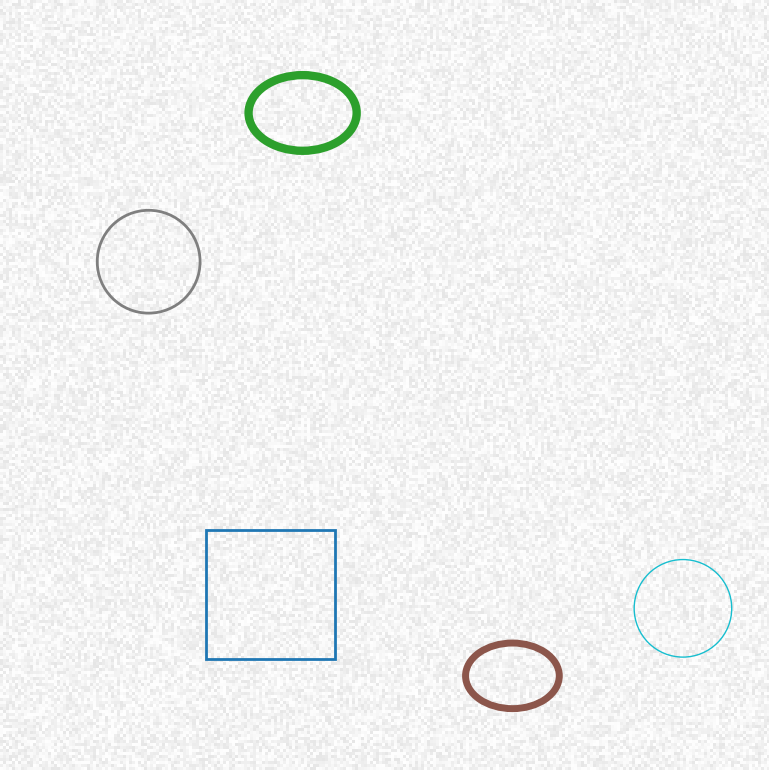[{"shape": "square", "thickness": 1, "radius": 0.42, "center": [0.352, 0.228]}, {"shape": "oval", "thickness": 3, "radius": 0.35, "center": [0.393, 0.853]}, {"shape": "oval", "thickness": 2.5, "radius": 0.3, "center": [0.665, 0.122]}, {"shape": "circle", "thickness": 1, "radius": 0.33, "center": [0.193, 0.66]}, {"shape": "circle", "thickness": 0.5, "radius": 0.32, "center": [0.887, 0.21]}]